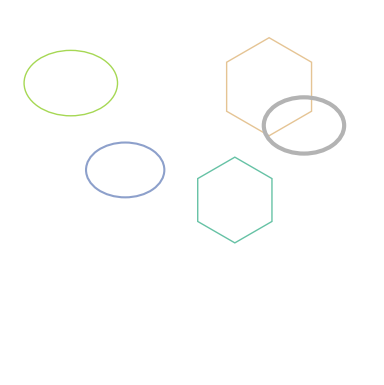[{"shape": "hexagon", "thickness": 1, "radius": 0.56, "center": [0.61, 0.48]}, {"shape": "oval", "thickness": 1.5, "radius": 0.51, "center": [0.325, 0.559]}, {"shape": "oval", "thickness": 1, "radius": 0.61, "center": [0.184, 0.784]}, {"shape": "hexagon", "thickness": 1, "radius": 0.64, "center": [0.699, 0.775]}, {"shape": "oval", "thickness": 3, "radius": 0.52, "center": [0.79, 0.674]}]